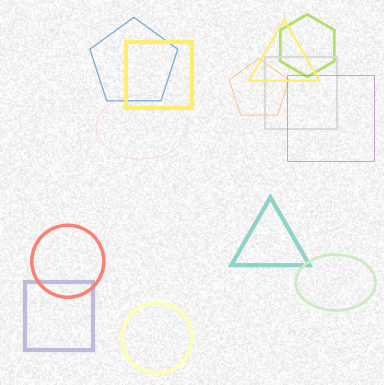[{"shape": "triangle", "thickness": 3, "radius": 0.59, "center": [0.702, 0.37]}, {"shape": "circle", "thickness": 2.5, "radius": 0.46, "center": [0.408, 0.122]}, {"shape": "square", "thickness": 3, "radius": 0.44, "center": [0.154, 0.179]}, {"shape": "circle", "thickness": 2.5, "radius": 0.47, "center": [0.176, 0.321]}, {"shape": "pentagon", "thickness": 1, "radius": 0.6, "center": [0.348, 0.835]}, {"shape": "pentagon", "thickness": 0.5, "radius": 0.41, "center": [0.673, 0.767]}, {"shape": "hexagon", "thickness": 2, "radius": 0.41, "center": [0.798, 0.882]}, {"shape": "oval", "thickness": 0.5, "radius": 0.6, "center": [0.369, 0.67]}, {"shape": "square", "thickness": 1.5, "radius": 0.47, "center": [0.782, 0.759]}, {"shape": "square", "thickness": 0.5, "radius": 0.56, "center": [0.858, 0.694]}, {"shape": "oval", "thickness": 2, "radius": 0.52, "center": [0.872, 0.266]}, {"shape": "square", "thickness": 3, "radius": 0.43, "center": [0.414, 0.805]}, {"shape": "triangle", "thickness": 1.5, "radius": 0.53, "center": [0.738, 0.843]}]